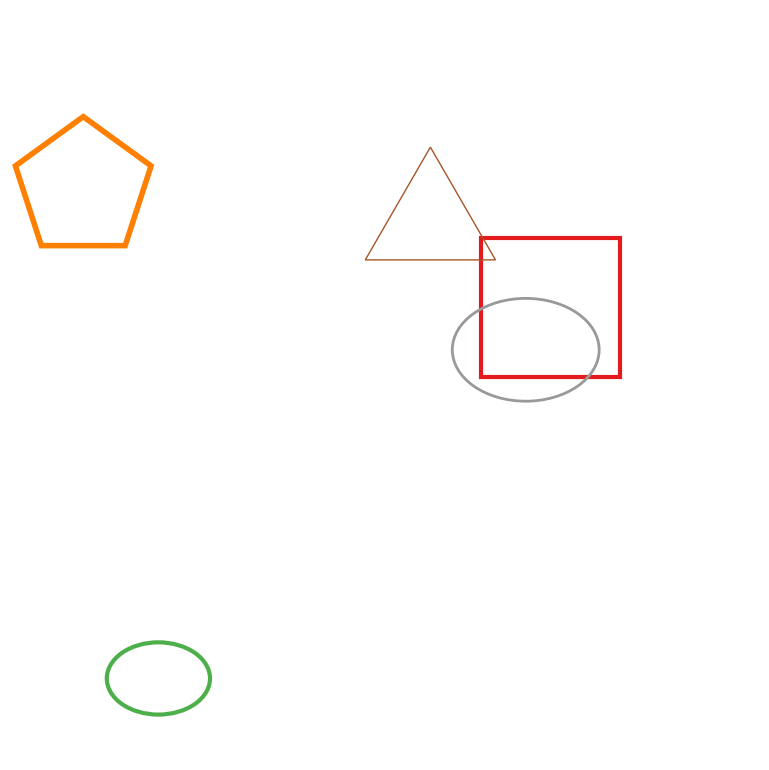[{"shape": "square", "thickness": 1.5, "radius": 0.45, "center": [0.714, 0.601]}, {"shape": "oval", "thickness": 1.5, "radius": 0.34, "center": [0.206, 0.119]}, {"shape": "pentagon", "thickness": 2, "radius": 0.46, "center": [0.108, 0.756]}, {"shape": "triangle", "thickness": 0.5, "radius": 0.49, "center": [0.559, 0.711]}, {"shape": "oval", "thickness": 1, "radius": 0.48, "center": [0.683, 0.546]}]